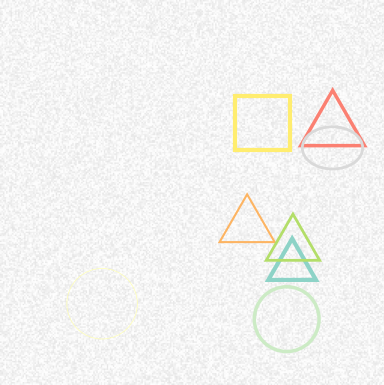[{"shape": "triangle", "thickness": 3, "radius": 0.36, "center": [0.759, 0.309]}, {"shape": "circle", "thickness": 0.5, "radius": 0.46, "center": [0.265, 0.211]}, {"shape": "triangle", "thickness": 2.5, "radius": 0.48, "center": [0.864, 0.67]}, {"shape": "triangle", "thickness": 1.5, "radius": 0.41, "center": [0.642, 0.412]}, {"shape": "triangle", "thickness": 2, "radius": 0.4, "center": [0.761, 0.364]}, {"shape": "oval", "thickness": 2, "radius": 0.39, "center": [0.864, 0.616]}, {"shape": "circle", "thickness": 2.5, "radius": 0.42, "center": [0.745, 0.171]}, {"shape": "square", "thickness": 3, "radius": 0.35, "center": [0.682, 0.68]}]